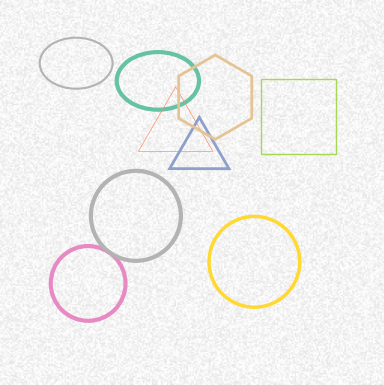[{"shape": "oval", "thickness": 3, "radius": 0.53, "center": [0.41, 0.79]}, {"shape": "triangle", "thickness": 0.5, "radius": 0.56, "center": [0.456, 0.663]}, {"shape": "triangle", "thickness": 2, "radius": 0.44, "center": [0.518, 0.606]}, {"shape": "circle", "thickness": 3, "radius": 0.49, "center": [0.229, 0.264]}, {"shape": "square", "thickness": 1, "radius": 0.49, "center": [0.776, 0.698]}, {"shape": "circle", "thickness": 2.5, "radius": 0.59, "center": [0.661, 0.32]}, {"shape": "hexagon", "thickness": 2, "radius": 0.55, "center": [0.559, 0.748]}, {"shape": "oval", "thickness": 1.5, "radius": 0.47, "center": [0.198, 0.836]}, {"shape": "circle", "thickness": 3, "radius": 0.58, "center": [0.353, 0.439]}]